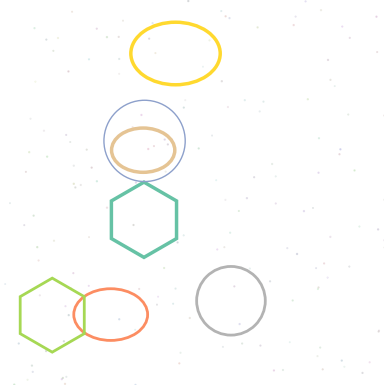[{"shape": "hexagon", "thickness": 2.5, "radius": 0.49, "center": [0.374, 0.429]}, {"shape": "oval", "thickness": 2, "radius": 0.48, "center": [0.288, 0.183]}, {"shape": "circle", "thickness": 1, "radius": 0.53, "center": [0.376, 0.634]}, {"shape": "hexagon", "thickness": 2, "radius": 0.48, "center": [0.136, 0.181]}, {"shape": "oval", "thickness": 2.5, "radius": 0.58, "center": [0.456, 0.861]}, {"shape": "oval", "thickness": 2.5, "radius": 0.41, "center": [0.372, 0.61]}, {"shape": "circle", "thickness": 2, "radius": 0.45, "center": [0.6, 0.219]}]